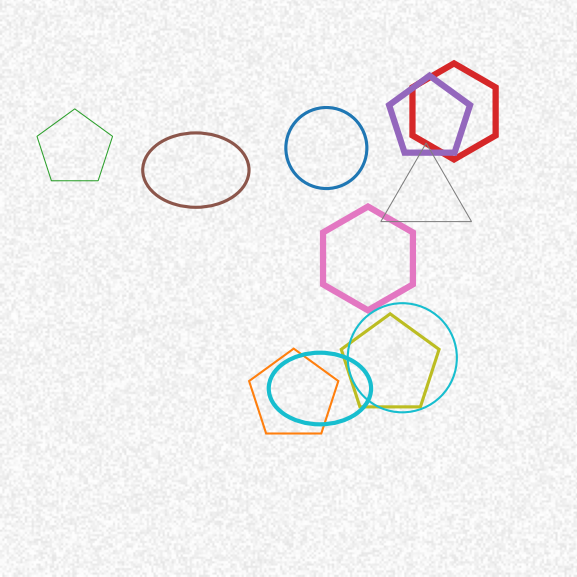[{"shape": "circle", "thickness": 1.5, "radius": 0.35, "center": [0.565, 0.743]}, {"shape": "pentagon", "thickness": 1, "radius": 0.41, "center": [0.509, 0.314]}, {"shape": "pentagon", "thickness": 0.5, "radius": 0.34, "center": [0.129, 0.742]}, {"shape": "hexagon", "thickness": 3, "radius": 0.42, "center": [0.786, 0.806]}, {"shape": "pentagon", "thickness": 3, "radius": 0.37, "center": [0.744, 0.794]}, {"shape": "oval", "thickness": 1.5, "radius": 0.46, "center": [0.339, 0.705]}, {"shape": "hexagon", "thickness": 3, "radius": 0.45, "center": [0.637, 0.552]}, {"shape": "triangle", "thickness": 0.5, "radius": 0.45, "center": [0.738, 0.661]}, {"shape": "pentagon", "thickness": 1.5, "radius": 0.45, "center": [0.676, 0.367]}, {"shape": "circle", "thickness": 1, "radius": 0.47, "center": [0.697, 0.38]}, {"shape": "oval", "thickness": 2, "radius": 0.44, "center": [0.554, 0.326]}]